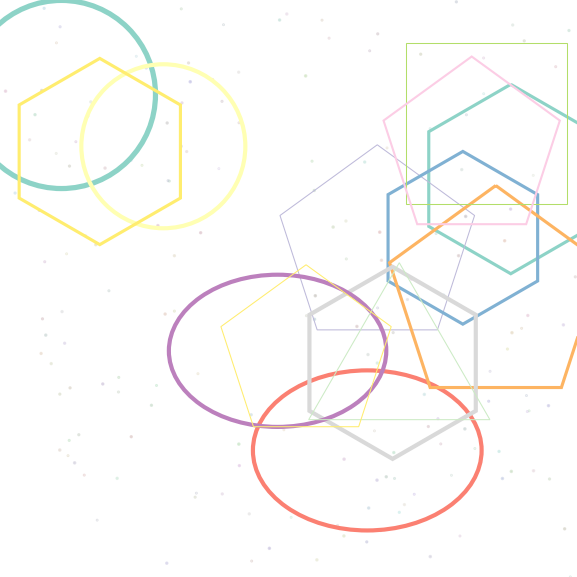[{"shape": "hexagon", "thickness": 1.5, "radius": 0.82, "center": [0.884, 0.689]}, {"shape": "circle", "thickness": 2.5, "radius": 0.81, "center": [0.106, 0.836]}, {"shape": "circle", "thickness": 2, "radius": 0.71, "center": [0.283, 0.746]}, {"shape": "pentagon", "thickness": 0.5, "radius": 0.89, "center": [0.653, 0.571]}, {"shape": "oval", "thickness": 2, "radius": 0.99, "center": [0.636, 0.219]}, {"shape": "hexagon", "thickness": 1.5, "radius": 0.75, "center": [0.801, 0.587]}, {"shape": "pentagon", "thickness": 1.5, "radius": 0.97, "center": [0.858, 0.485]}, {"shape": "square", "thickness": 0.5, "radius": 0.7, "center": [0.843, 0.786]}, {"shape": "pentagon", "thickness": 1, "radius": 0.8, "center": [0.817, 0.741]}, {"shape": "hexagon", "thickness": 2, "radius": 0.83, "center": [0.68, 0.371]}, {"shape": "oval", "thickness": 2, "radius": 0.94, "center": [0.481, 0.392]}, {"shape": "triangle", "thickness": 0.5, "radius": 0.91, "center": [0.691, 0.363]}, {"shape": "hexagon", "thickness": 1.5, "radius": 0.81, "center": [0.173, 0.737]}, {"shape": "pentagon", "thickness": 0.5, "radius": 0.78, "center": [0.53, 0.386]}]